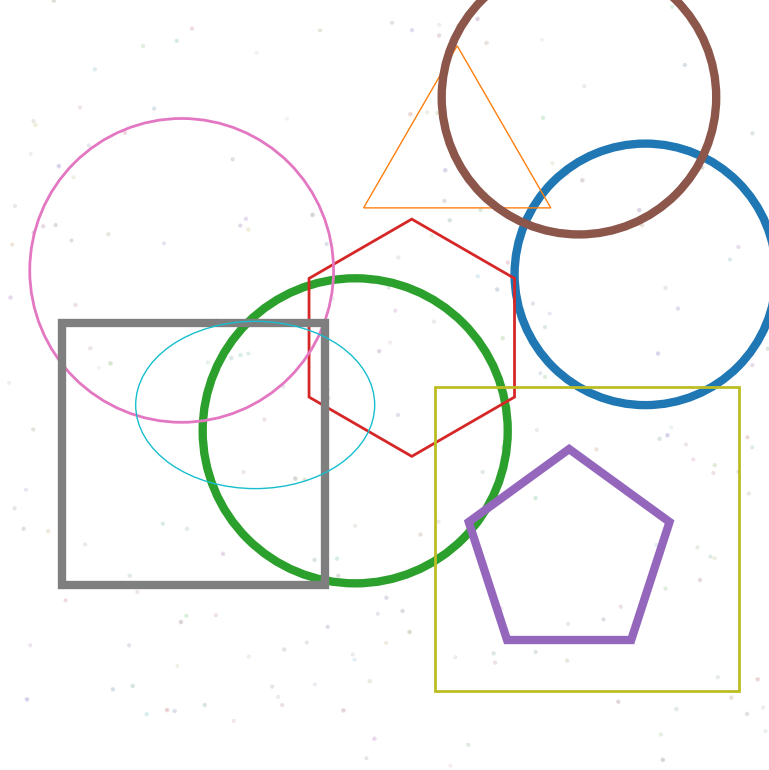[{"shape": "circle", "thickness": 3, "radius": 0.85, "center": [0.838, 0.644]}, {"shape": "triangle", "thickness": 0.5, "radius": 0.7, "center": [0.594, 0.8]}, {"shape": "circle", "thickness": 3, "radius": 0.99, "center": [0.461, 0.44]}, {"shape": "hexagon", "thickness": 1, "radius": 0.77, "center": [0.535, 0.561]}, {"shape": "pentagon", "thickness": 3, "radius": 0.69, "center": [0.739, 0.28]}, {"shape": "circle", "thickness": 3, "radius": 0.89, "center": [0.752, 0.874]}, {"shape": "circle", "thickness": 1, "radius": 0.99, "center": [0.236, 0.649]}, {"shape": "square", "thickness": 3, "radius": 0.85, "center": [0.251, 0.411]}, {"shape": "square", "thickness": 1, "radius": 0.99, "center": [0.762, 0.3]}, {"shape": "oval", "thickness": 0.5, "radius": 0.78, "center": [0.331, 0.474]}]